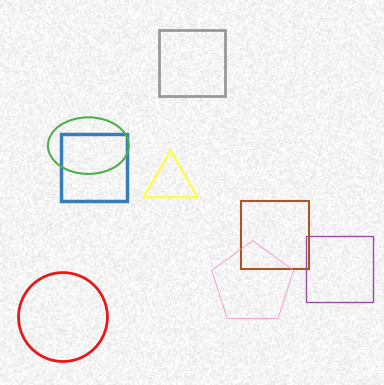[{"shape": "circle", "thickness": 2, "radius": 0.58, "center": [0.164, 0.177]}, {"shape": "square", "thickness": 2.5, "radius": 0.43, "center": [0.244, 0.565]}, {"shape": "oval", "thickness": 1.5, "radius": 0.53, "center": [0.229, 0.622]}, {"shape": "square", "thickness": 1, "radius": 0.43, "center": [0.882, 0.301]}, {"shape": "triangle", "thickness": 1.5, "radius": 0.4, "center": [0.443, 0.528]}, {"shape": "square", "thickness": 1.5, "radius": 0.44, "center": [0.715, 0.39]}, {"shape": "pentagon", "thickness": 0.5, "radius": 0.56, "center": [0.656, 0.263]}, {"shape": "square", "thickness": 2, "radius": 0.43, "center": [0.498, 0.836]}]